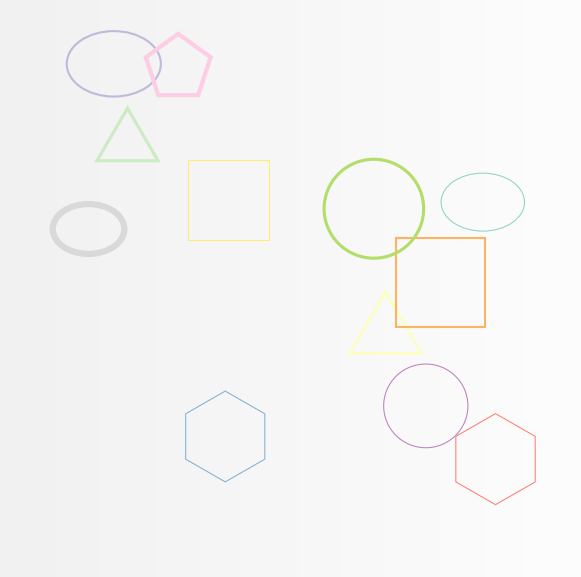[{"shape": "oval", "thickness": 0.5, "radius": 0.36, "center": [0.831, 0.649]}, {"shape": "triangle", "thickness": 1, "radius": 0.36, "center": [0.663, 0.423]}, {"shape": "oval", "thickness": 1, "radius": 0.4, "center": [0.196, 0.889]}, {"shape": "hexagon", "thickness": 0.5, "radius": 0.39, "center": [0.853, 0.204]}, {"shape": "hexagon", "thickness": 0.5, "radius": 0.39, "center": [0.388, 0.243]}, {"shape": "square", "thickness": 1, "radius": 0.39, "center": [0.758, 0.51]}, {"shape": "circle", "thickness": 1.5, "radius": 0.43, "center": [0.643, 0.638]}, {"shape": "pentagon", "thickness": 2, "radius": 0.29, "center": [0.307, 0.882]}, {"shape": "oval", "thickness": 3, "radius": 0.31, "center": [0.152, 0.603]}, {"shape": "circle", "thickness": 0.5, "radius": 0.36, "center": [0.733, 0.296]}, {"shape": "triangle", "thickness": 1.5, "radius": 0.3, "center": [0.219, 0.751]}, {"shape": "square", "thickness": 0.5, "radius": 0.35, "center": [0.393, 0.653]}]